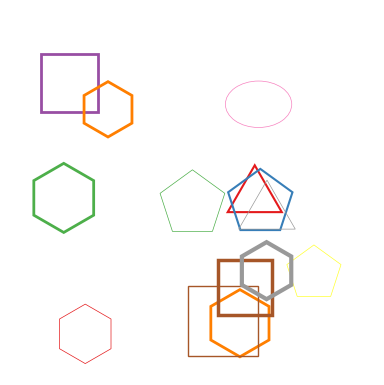[{"shape": "hexagon", "thickness": 0.5, "radius": 0.39, "center": [0.221, 0.133]}, {"shape": "triangle", "thickness": 1.5, "radius": 0.41, "center": [0.662, 0.49]}, {"shape": "pentagon", "thickness": 1.5, "radius": 0.44, "center": [0.676, 0.473]}, {"shape": "hexagon", "thickness": 2, "radius": 0.45, "center": [0.166, 0.486]}, {"shape": "pentagon", "thickness": 0.5, "radius": 0.44, "center": [0.5, 0.471]}, {"shape": "square", "thickness": 2, "radius": 0.37, "center": [0.18, 0.784]}, {"shape": "hexagon", "thickness": 2, "radius": 0.44, "center": [0.623, 0.161]}, {"shape": "hexagon", "thickness": 2, "radius": 0.36, "center": [0.281, 0.716]}, {"shape": "pentagon", "thickness": 0.5, "radius": 0.37, "center": [0.815, 0.29]}, {"shape": "square", "thickness": 1, "radius": 0.46, "center": [0.58, 0.165]}, {"shape": "square", "thickness": 2.5, "radius": 0.35, "center": [0.636, 0.253]}, {"shape": "oval", "thickness": 0.5, "radius": 0.43, "center": [0.672, 0.729]}, {"shape": "triangle", "thickness": 0.5, "radius": 0.42, "center": [0.694, 0.447]}, {"shape": "hexagon", "thickness": 3, "radius": 0.37, "center": [0.692, 0.297]}]